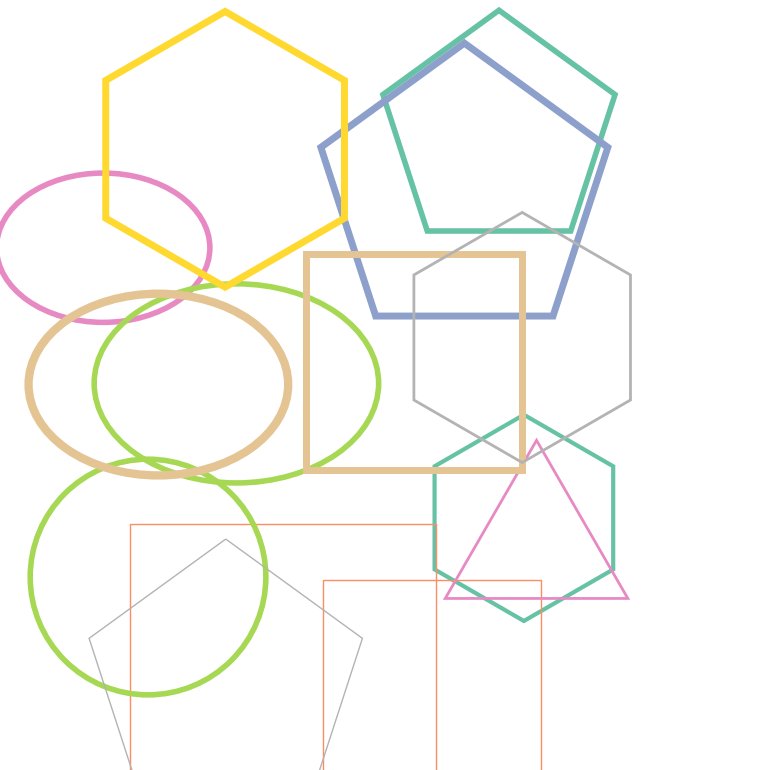[{"shape": "pentagon", "thickness": 2, "radius": 0.79, "center": [0.648, 0.828]}, {"shape": "hexagon", "thickness": 1.5, "radius": 0.67, "center": [0.68, 0.327]}, {"shape": "square", "thickness": 0.5, "radius": 0.71, "center": [0.561, 0.104]}, {"shape": "square", "thickness": 0.5, "radius": 0.99, "center": [0.367, 0.121]}, {"shape": "pentagon", "thickness": 2.5, "radius": 0.98, "center": [0.603, 0.748]}, {"shape": "oval", "thickness": 2, "radius": 0.69, "center": [0.134, 0.678]}, {"shape": "triangle", "thickness": 1, "radius": 0.68, "center": [0.697, 0.291]}, {"shape": "circle", "thickness": 2, "radius": 0.77, "center": [0.192, 0.251]}, {"shape": "oval", "thickness": 2, "radius": 0.92, "center": [0.307, 0.502]}, {"shape": "hexagon", "thickness": 2.5, "radius": 0.9, "center": [0.292, 0.806]}, {"shape": "oval", "thickness": 3, "radius": 0.84, "center": [0.206, 0.501]}, {"shape": "square", "thickness": 2.5, "radius": 0.7, "center": [0.538, 0.53]}, {"shape": "hexagon", "thickness": 1, "radius": 0.81, "center": [0.678, 0.562]}, {"shape": "pentagon", "thickness": 0.5, "radius": 0.93, "center": [0.293, 0.113]}]